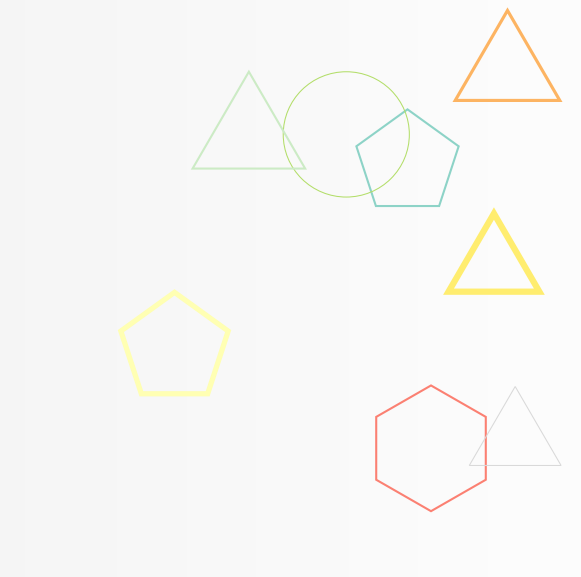[{"shape": "pentagon", "thickness": 1, "radius": 0.46, "center": [0.701, 0.717]}, {"shape": "pentagon", "thickness": 2.5, "radius": 0.49, "center": [0.3, 0.396]}, {"shape": "hexagon", "thickness": 1, "radius": 0.54, "center": [0.742, 0.223]}, {"shape": "triangle", "thickness": 1.5, "radius": 0.52, "center": [0.873, 0.877]}, {"shape": "circle", "thickness": 0.5, "radius": 0.54, "center": [0.596, 0.766]}, {"shape": "triangle", "thickness": 0.5, "radius": 0.46, "center": [0.886, 0.239]}, {"shape": "triangle", "thickness": 1, "radius": 0.56, "center": [0.428, 0.763]}, {"shape": "triangle", "thickness": 3, "radius": 0.45, "center": [0.85, 0.539]}]